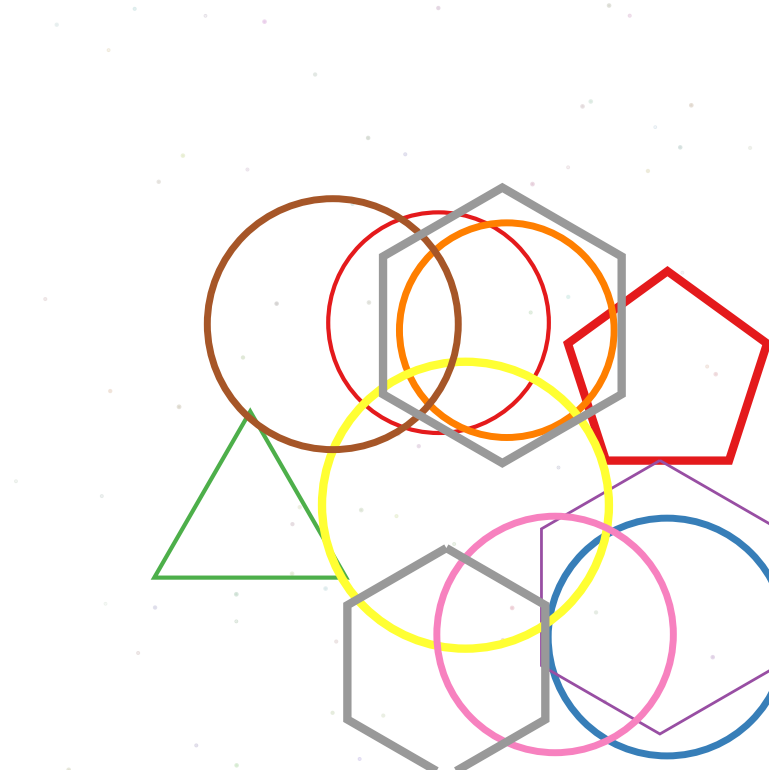[{"shape": "circle", "thickness": 1.5, "radius": 0.72, "center": [0.57, 0.581]}, {"shape": "pentagon", "thickness": 3, "radius": 0.68, "center": [0.867, 0.512]}, {"shape": "circle", "thickness": 2.5, "radius": 0.77, "center": [0.866, 0.173]}, {"shape": "triangle", "thickness": 1.5, "radius": 0.72, "center": [0.325, 0.322]}, {"shape": "hexagon", "thickness": 1, "radius": 0.89, "center": [0.857, 0.224]}, {"shape": "circle", "thickness": 2.5, "radius": 0.7, "center": [0.658, 0.571]}, {"shape": "circle", "thickness": 3, "radius": 0.93, "center": [0.605, 0.344]}, {"shape": "circle", "thickness": 2.5, "radius": 0.81, "center": [0.432, 0.579]}, {"shape": "circle", "thickness": 2.5, "radius": 0.77, "center": [0.721, 0.176]}, {"shape": "hexagon", "thickness": 3, "radius": 0.74, "center": [0.58, 0.14]}, {"shape": "hexagon", "thickness": 3, "radius": 0.89, "center": [0.652, 0.577]}]